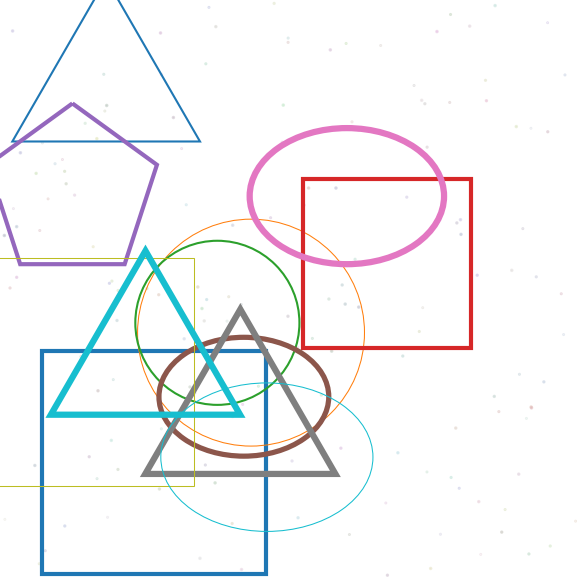[{"shape": "square", "thickness": 2, "radius": 0.97, "center": [0.266, 0.198]}, {"shape": "triangle", "thickness": 1, "radius": 0.94, "center": [0.184, 0.848]}, {"shape": "circle", "thickness": 0.5, "radius": 0.98, "center": [0.435, 0.423]}, {"shape": "circle", "thickness": 1, "radius": 0.71, "center": [0.376, 0.44]}, {"shape": "square", "thickness": 2, "radius": 0.73, "center": [0.67, 0.543]}, {"shape": "pentagon", "thickness": 2, "radius": 0.77, "center": [0.125, 0.666]}, {"shape": "oval", "thickness": 2.5, "radius": 0.74, "center": [0.422, 0.312]}, {"shape": "oval", "thickness": 3, "radius": 0.84, "center": [0.601, 0.66]}, {"shape": "triangle", "thickness": 3, "radius": 0.95, "center": [0.416, 0.273]}, {"shape": "square", "thickness": 0.5, "radius": 0.99, "center": [0.138, 0.355]}, {"shape": "oval", "thickness": 0.5, "radius": 0.92, "center": [0.462, 0.207]}, {"shape": "triangle", "thickness": 3, "radius": 0.95, "center": [0.252, 0.376]}]